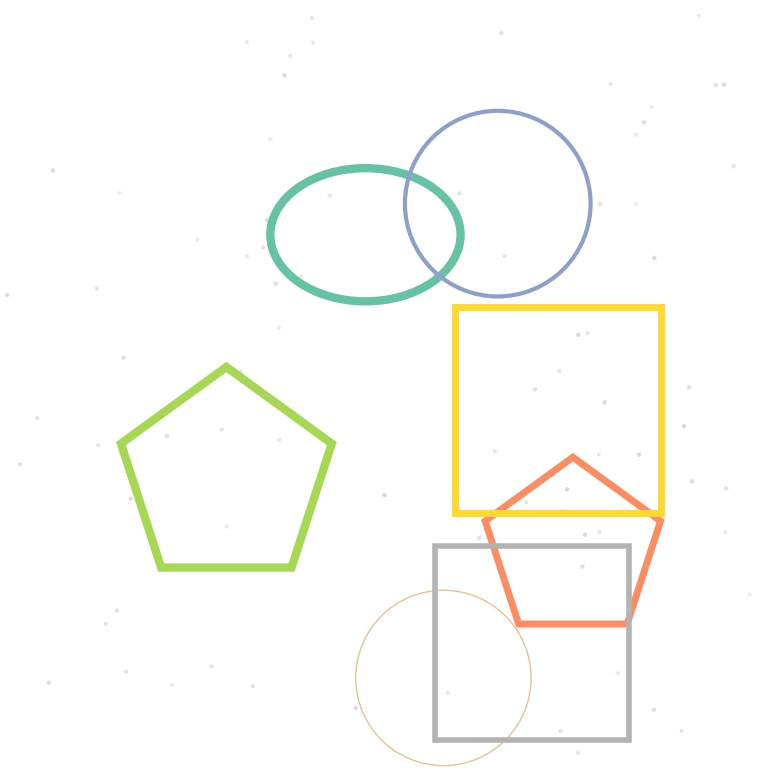[{"shape": "oval", "thickness": 3, "radius": 0.62, "center": [0.475, 0.695]}, {"shape": "pentagon", "thickness": 2.5, "radius": 0.6, "center": [0.744, 0.286]}, {"shape": "circle", "thickness": 1.5, "radius": 0.6, "center": [0.646, 0.736]}, {"shape": "pentagon", "thickness": 3, "radius": 0.72, "center": [0.294, 0.379]}, {"shape": "square", "thickness": 2.5, "radius": 0.67, "center": [0.725, 0.467]}, {"shape": "circle", "thickness": 0.5, "radius": 0.57, "center": [0.576, 0.12]}, {"shape": "square", "thickness": 2, "radius": 0.63, "center": [0.691, 0.165]}]